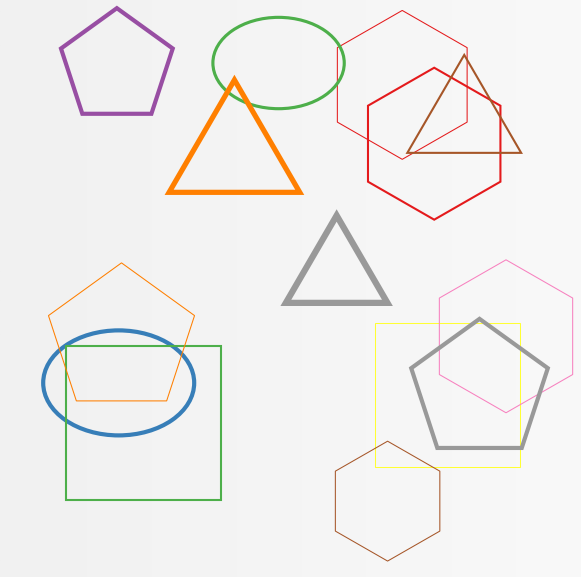[{"shape": "hexagon", "thickness": 0.5, "radius": 0.64, "center": [0.692, 0.852]}, {"shape": "hexagon", "thickness": 1, "radius": 0.66, "center": [0.747, 0.75]}, {"shape": "oval", "thickness": 2, "radius": 0.65, "center": [0.204, 0.336]}, {"shape": "square", "thickness": 1, "radius": 0.67, "center": [0.247, 0.267]}, {"shape": "oval", "thickness": 1.5, "radius": 0.56, "center": [0.479, 0.89]}, {"shape": "pentagon", "thickness": 2, "radius": 0.51, "center": [0.201, 0.884]}, {"shape": "pentagon", "thickness": 0.5, "radius": 0.66, "center": [0.209, 0.412]}, {"shape": "triangle", "thickness": 2.5, "radius": 0.65, "center": [0.403, 0.731]}, {"shape": "square", "thickness": 0.5, "radius": 0.62, "center": [0.77, 0.315]}, {"shape": "triangle", "thickness": 1, "radius": 0.57, "center": [0.799, 0.791]}, {"shape": "hexagon", "thickness": 0.5, "radius": 0.52, "center": [0.667, 0.131]}, {"shape": "hexagon", "thickness": 0.5, "radius": 0.66, "center": [0.871, 0.417]}, {"shape": "pentagon", "thickness": 2, "radius": 0.62, "center": [0.825, 0.323]}, {"shape": "triangle", "thickness": 3, "radius": 0.5, "center": [0.579, 0.525]}]